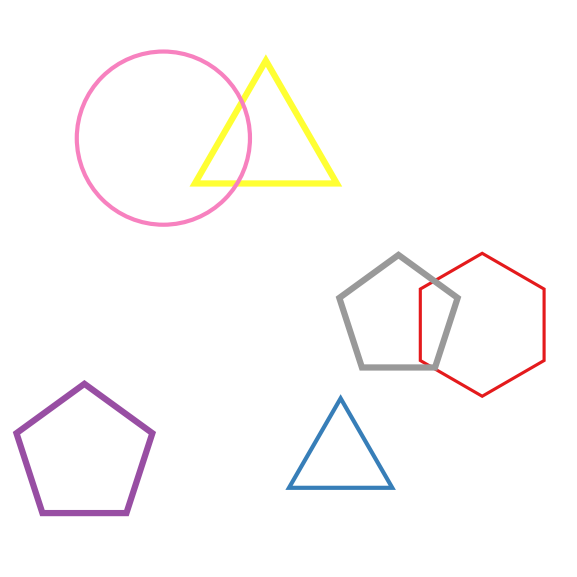[{"shape": "hexagon", "thickness": 1.5, "radius": 0.62, "center": [0.835, 0.437]}, {"shape": "triangle", "thickness": 2, "radius": 0.52, "center": [0.59, 0.206]}, {"shape": "pentagon", "thickness": 3, "radius": 0.62, "center": [0.146, 0.211]}, {"shape": "triangle", "thickness": 3, "radius": 0.71, "center": [0.46, 0.752]}, {"shape": "circle", "thickness": 2, "radius": 0.75, "center": [0.283, 0.76]}, {"shape": "pentagon", "thickness": 3, "radius": 0.54, "center": [0.69, 0.45]}]